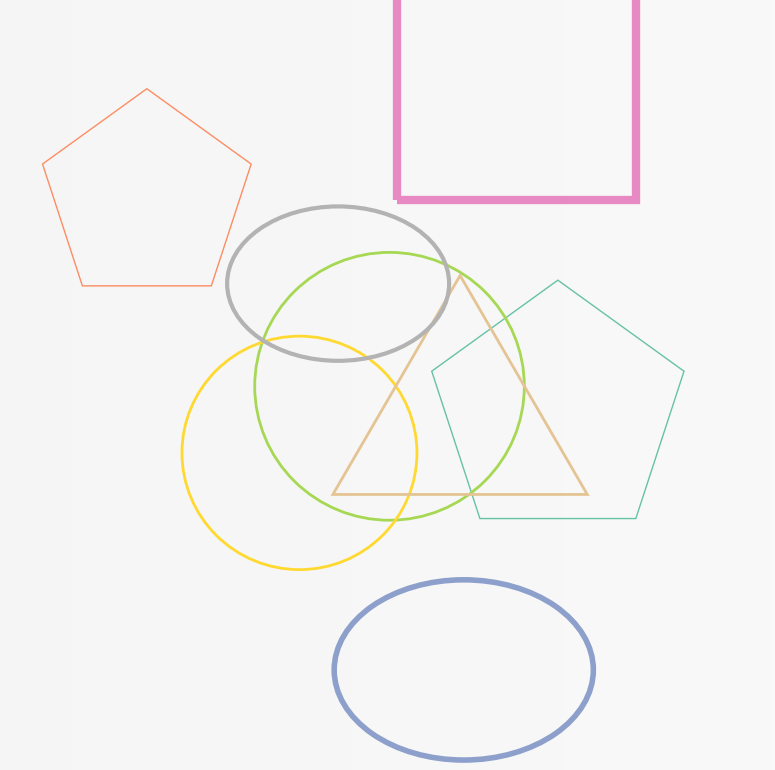[{"shape": "pentagon", "thickness": 0.5, "radius": 0.86, "center": [0.72, 0.465]}, {"shape": "pentagon", "thickness": 0.5, "radius": 0.71, "center": [0.189, 0.743]}, {"shape": "oval", "thickness": 2, "radius": 0.84, "center": [0.598, 0.13]}, {"shape": "square", "thickness": 3, "radius": 0.77, "center": [0.666, 0.895]}, {"shape": "circle", "thickness": 1, "radius": 0.87, "center": [0.503, 0.498]}, {"shape": "circle", "thickness": 1, "radius": 0.76, "center": [0.386, 0.412]}, {"shape": "triangle", "thickness": 1, "radius": 0.95, "center": [0.594, 0.453]}, {"shape": "oval", "thickness": 1.5, "radius": 0.72, "center": [0.436, 0.632]}]